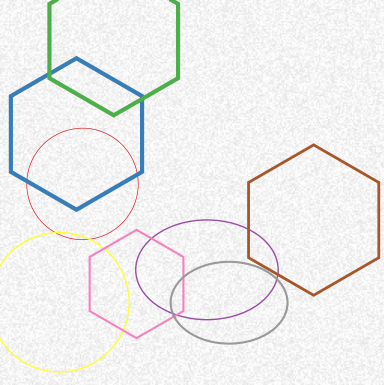[{"shape": "circle", "thickness": 0.5, "radius": 0.72, "center": [0.214, 0.522]}, {"shape": "hexagon", "thickness": 3, "radius": 0.98, "center": [0.199, 0.652]}, {"shape": "hexagon", "thickness": 3, "radius": 0.96, "center": [0.295, 0.893]}, {"shape": "oval", "thickness": 1, "radius": 0.93, "center": [0.537, 0.299]}, {"shape": "circle", "thickness": 1, "radius": 0.9, "center": [0.154, 0.215]}, {"shape": "hexagon", "thickness": 2, "radius": 0.98, "center": [0.815, 0.428]}, {"shape": "hexagon", "thickness": 1.5, "radius": 0.7, "center": [0.355, 0.262]}, {"shape": "oval", "thickness": 1.5, "radius": 0.76, "center": [0.595, 0.214]}]